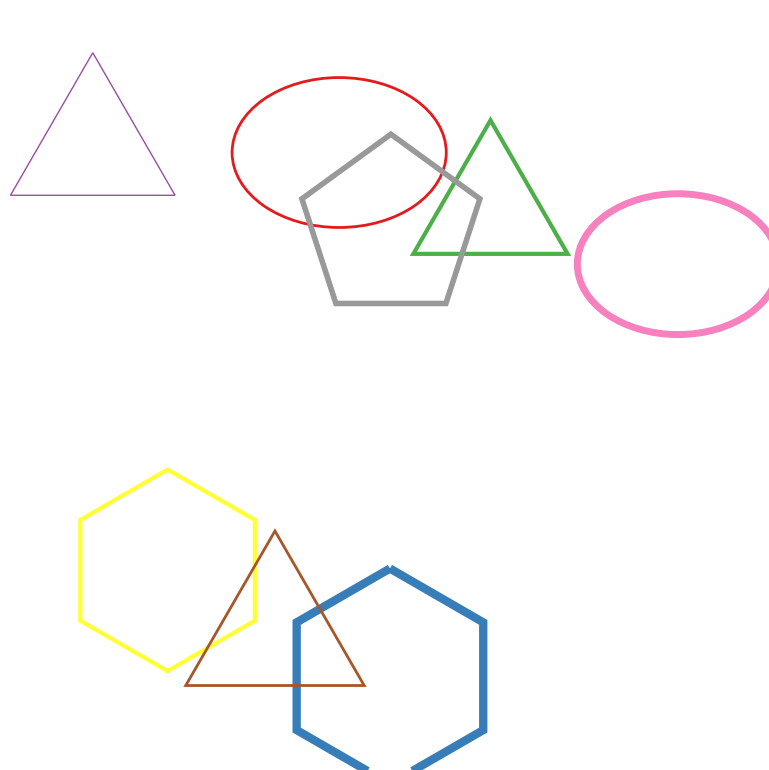[{"shape": "oval", "thickness": 1, "radius": 0.7, "center": [0.44, 0.802]}, {"shape": "hexagon", "thickness": 3, "radius": 0.7, "center": [0.506, 0.122]}, {"shape": "triangle", "thickness": 1.5, "radius": 0.58, "center": [0.637, 0.728]}, {"shape": "triangle", "thickness": 0.5, "radius": 0.62, "center": [0.12, 0.808]}, {"shape": "hexagon", "thickness": 1.5, "radius": 0.65, "center": [0.218, 0.259]}, {"shape": "triangle", "thickness": 1, "radius": 0.67, "center": [0.357, 0.177]}, {"shape": "oval", "thickness": 2.5, "radius": 0.65, "center": [0.88, 0.657]}, {"shape": "pentagon", "thickness": 2, "radius": 0.61, "center": [0.508, 0.704]}]